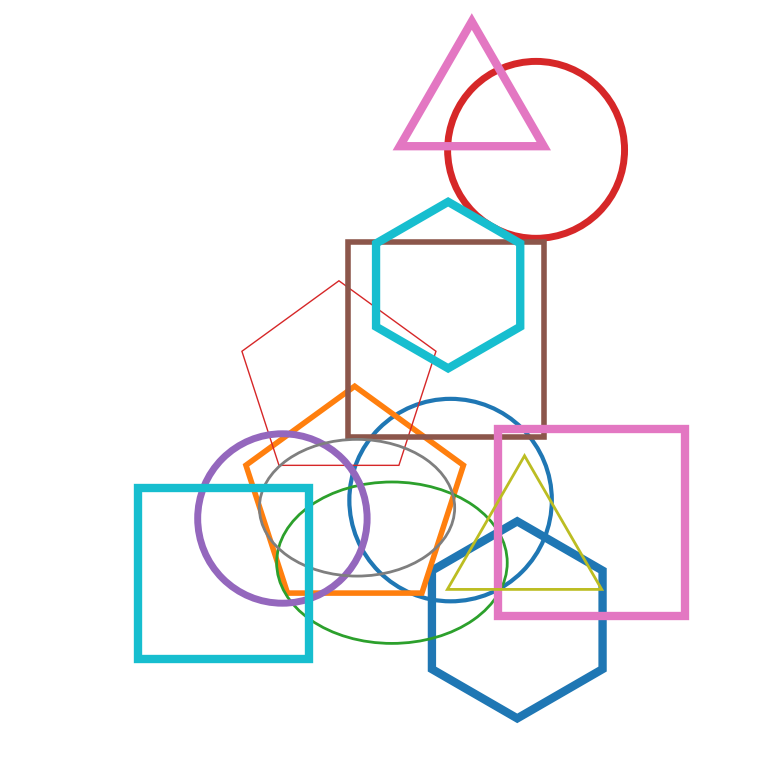[{"shape": "hexagon", "thickness": 3, "radius": 0.64, "center": [0.672, 0.195]}, {"shape": "circle", "thickness": 1.5, "radius": 0.66, "center": [0.585, 0.351]}, {"shape": "pentagon", "thickness": 2, "radius": 0.74, "center": [0.461, 0.35]}, {"shape": "oval", "thickness": 1, "radius": 0.75, "center": [0.509, 0.269]}, {"shape": "pentagon", "thickness": 0.5, "radius": 0.66, "center": [0.44, 0.503]}, {"shape": "circle", "thickness": 2.5, "radius": 0.57, "center": [0.696, 0.805]}, {"shape": "circle", "thickness": 2.5, "radius": 0.55, "center": [0.367, 0.327]}, {"shape": "square", "thickness": 2, "radius": 0.63, "center": [0.579, 0.559]}, {"shape": "square", "thickness": 3, "radius": 0.61, "center": [0.768, 0.321]}, {"shape": "triangle", "thickness": 3, "radius": 0.54, "center": [0.613, 0.864]}, {"shape": "oval", "thickness": 1, "radius": 0.63, "center": [0.464, 0.341]}, {"shape": "triangle", "thickness": 1, "radius": 0.58, "center": [0.681, 0.292]}, {"shape": "square", "thickness": 3, "radius": 0.55, "center": [0.291, 0.255]}, {"shape": "hexagon", "thickness": 3, "radius": 0.54, "center": [0.582, 0.63]}]